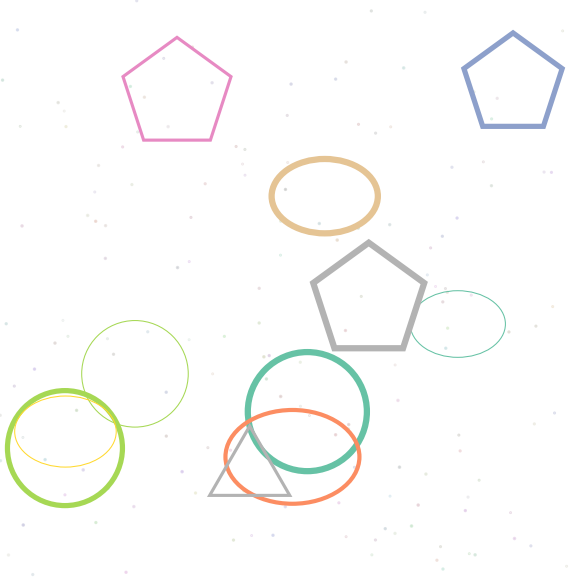[{"shape": "circle", "thickness": 3, "radius": 0.52, "center": [0.532, 0.286]}, {"shape": "oval", "thickness": 0.5, "radius": 0.41, "center": [0.793, 0.438]}, {"shape": "oval", "thickness": 2, "radius": 0.58, "center": [0.506, 0.208]}, {"shape": "pentagon", "thickness": 2.5, "radius": 0.45, "center": [0.888, 0.853]}, {"shape": "pentagon", "thickness": 1.5, "radius": 0.49, "center": [0.306, 0.836]}, {"shape": "circle", "thickness": 2.5, "radius": 0.5, "center": [0.112, 0.223]}, {"shape": "circle", "thickness": 0.5, "radius": 0.46, "center": [0.234, 0.352]}, {"shape": "oval", "thickness": 0.5, "radius": 0.44, "center": [0.113, 0.252]}, {"shape": "oval", "thickness": 3, "radius": 0.46, "center": [0.562, 0.659]}, {"shape": "triangle", "thickness": 1.5, "radius": 0.4, "center": [0.432, 0.181]}, {"shape": "pentagon", "thickness": 3, "radius": 0.51, "center": [0.639, 0.478]}]